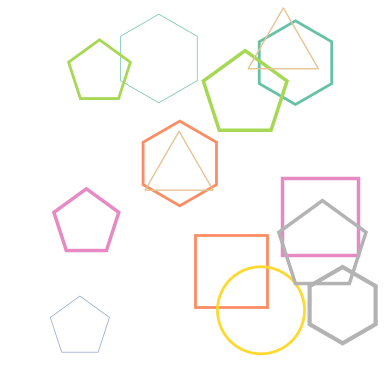[{"shape": "hexagon", "thickness": 0.5, "radius": 0.58, "center": [0.413, 0.848]}, {"shape": "hexagon", "thickness": 2, "radius": 0.54, "center": [0.767, 0.837]}, {"shape": "square", "thickness": 2, "radius": 0.46, "center": [0.6, 0.296]}, {"shape": "hexagon", "thickness": 2, "radius": 0.55, "center": [0.467, 0.575]}, {"shape": "pentagon", "thickness": 0.5, "radius": 0.4, "center": [0.208, 0.15]}, {"shape": "square", "thickness": 2.5, "radius": 0.5, "center": [0.832, 0.437]}, {"shape": "pentagon", "thickness": 2.5, "radius": 0.44, "center": [0.224, 0.421]}, {"shape": "pentagon", "thickness": 2, "radius": 0.42, "center": [0.258, 0.812]}, {"shape": "pentagon", "thickness": 2.5, "radius": 0.57, "center": [0.637, 0.754]}, {"shape": "circle", "thickness": 2, "radius": 0.57, "center": [0.678, 0.194]}, {"shape": "triangle", "thickness": 1, "radius": 0.51, "center": [0.465, 0.557]}, {"shape": "triangle", "thickness": 1, "radius": 0.53, "center": [0.736, 0.874]}, {"shape": "hexagon", "thickness": 3, "radius": 0.5, "center": [0.89, 0.207]}, {"shape": "pentagon", "thickness": 2.5, "radius": 0.6, "center": [0.837, 0.36]}]